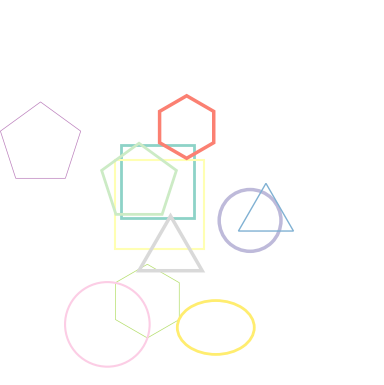[{"shape": "square", "thickness": 2, "radius": 0.47, "center": [0.409, 0.528]}, {"shape": "square", "thickness": 1.5, "radius": 0.58, "center": [0.413, 0.469]}, {"shape": "circle", "thickness": 2.5, "radius": 0.4, "center": [0.65, 0.427]}, {"shape": "hexagon", "thickness": 2.5, "radius": 0.41, "center": [0.485, 0.67]}, {"shape": "triangle", "thickness": 1, "radius": 0.41, "center": [0.691, 0.441]}, {"shape": "hexagon", "thickness": 0.5, "radius": 0.48, "center": [0.383, 0.218]}, {"shape": "circle", "thickness": 1.5, "radius": 0.55, "center": [0.279, 0.157]}, {"shape": "triangle", "thickness": 2.5, "radius": 0.47, "center": [0.443, 0.344]}, {"shape": "pentagon", "thickness": 0.5, "radius": 0.55, "center": [0.105, 0.626]}, {"shape": "pentagon", "thickness": 2, "radius": 0.51, "center": [0.361, 0.526]}, {"shape": "oval", "thickness": 2, "radius": 0.5, "center": [0.56, 0.149]}]